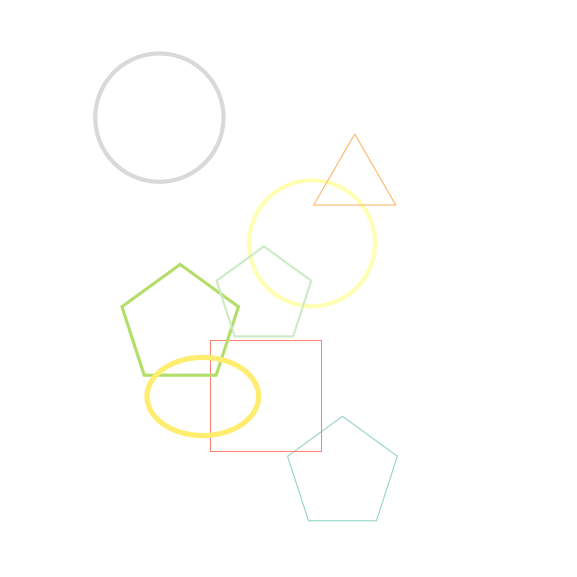[{"shape": "pentagon", "thickness": 0.5, "radius": 0.5, "center": [0.593, 0.178]}, {"shape": "circle", "thickness": 2, "radius": 0.55, "center": [0.54, 0.578]}, {"shape": "square", "thickness": 0.5, "radius": 0.48, "center": [0.46, 0.314]}, {"shape": "triangle", "thickness": 0.5, "radius": 0.41, "center": [0.614, 0.685]}, {"shape": "pentagon", "thickness": 1.5, "radius": 0.53, "center": [0.312, 0.435]}, {"shape": "circle", "thickness": 2, "radius": 0.56, "center": [0.276, 0.795]}, {"shape": "pentagon", "thickness": 1, "radius": 0.43, "center": [0.457, 0.486]}, {"shape": "oval", "thickness": 2.5, "radius": 0.48, "center": [0.351, 0.313]}]